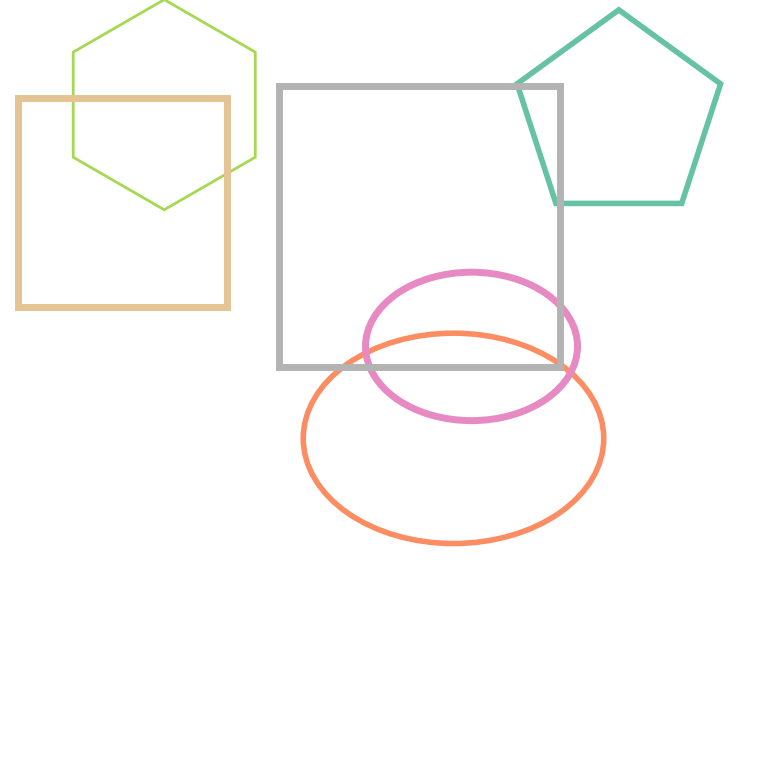[{"shape": "pentagon", "thickness": 2, "radius": 0.69, "center": [0.804, 0.848]}, {"shape": "oval", "thickness": 2, "radius": 0.98, "center": [0.589, 0.431]}, {"shape": "oval", "thickness": 2.5, "radius": 0.69, "center": [0.612, 0.55]}, {"shape": "hexagon", "thickness": 1, "radius": 0.68, "center": [0.213, 0.864]}, {"shape": "square", "thickness": 2.5, "radius": 0.68, "center": [0.159, 0.737]}, {"shape": "square", "thickness": 2.5, "radius": 0.91, "center": [0.545, 0.706]}]